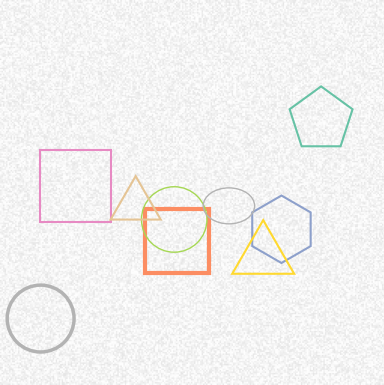[{"shape": "pentagon", "thickness": 1.5, "radius": 0.43, "center": [0.834, 0.69]}, {"shape": "square", "thickness": 3, "radius": 0.41, "center": [0.46, 0.375]}, {"shape": "hexagon", "thickness": 1.5, "radius": 0.44, "center": [0.731, 0.405]}, {"shape": "square", "thickness": 1.5, "radius": 0.47, "center": [0.196, 0.516]}, {"shape": "circle", "thickness": 1, "radius": 0.43, "center": [0.453, 0.43]}, {"shape": "triangle", "thickness": 1.5, "radius": 0.46, "center": [0.684, 0.335]}, {"shape": "triangle", "thickness": 1.5, "radius": 0.38, "center": [0.352, 0.467]}, {"shape": "oval", "thickness": 1, "radius": 0.33, "center": [0.595, 0.465]}, {"shape": "circle", "thickness": 2.5, "radius": 0.43, "center": [0.105, 0.173]}]